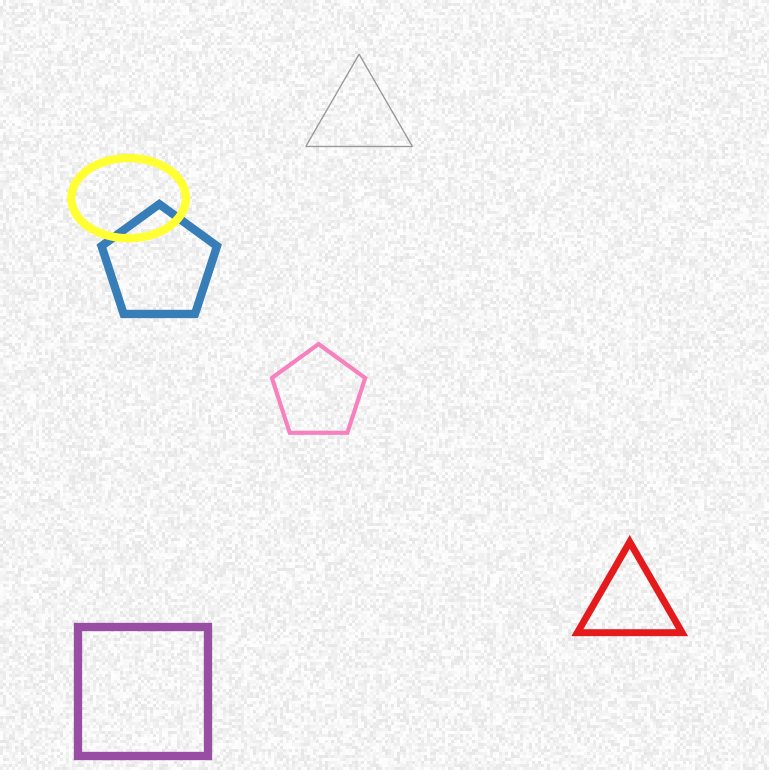[{"shape": "triangle", "thickness": 2.5, "radius": 0.39, "center": [0.818, 0.218]}, {"shape": "pentagon", "thickness": 3, "radius": 0.39, "center": [0.207, 0.656]}, {"shape": "square", "thickness": 3, "radius": 0.42, "center": [0.186, 0.102]}, {"shape": "oval", "thickness": 3, "radius": 0.37, "center": [0.167, 0.743]}, {"shape": "pentagon", "thickness": 1.5, "radius": 0.32, "center": [0.414, 0.489]}, {"shape": "triangle", "thickness": 0.5, "radius": 0.4, "center": [0.466, 0.85]}]